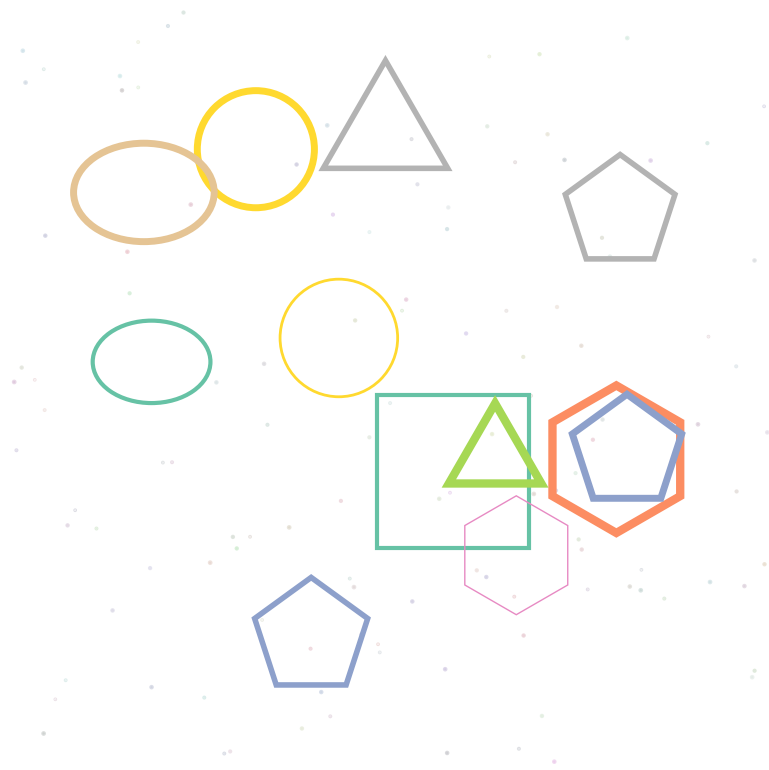[{"shape": "oval", "thickness": 1.5, "radius": 0.38, "center": [0.197, 0.53]}, {"shape": "square", "thickness": 1.5, "radius": 0.5, "center": [0.588, 0.388]}, {"shape": "hexagon", "thickness": 3, "radius": 0.48, "center": [0.8, 0.404]}, {"shape": "pentagon", "thickness": 2, "radius": 0.39, "center": [0.404, 0.173]}, {"shape": "pentagon", "thickness": 2.5, "radius": 0.37, "center": [0.814, 0.413]}, {"shape": "hexagon", "thickness": 0.5, "radius": 0.39, "center": [0.67, 0.279]}, {"shape": "triangle", "thickness": 3, "radius": 0.35, "center": [0.643, 0.407]}, {"shape": "circle", "thickness": 1, "radius": 0.38, "center": [0.44, 0.561]}, {"shape": "circle", "thickness": 2.5, "radius": 0.38, "center": [0.332, 0.806]}, {"shape": "oval", "thickness": 2.5, "radius": 0.46, "center": [0.187, 0.75]}, {"shape": "pentagon", "thickness": 2, "radius": 0.37, "center": [0.805, 0.724]}, {"shape": "triangle", "thickness": 2, "radius": 0.47, "center": [0.501, 0.828]}]